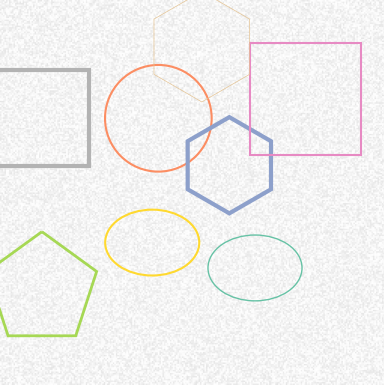[{"shape": "oval", "thickness": 1, "radius": 0.61, "center": [0.662, 0.304]}, {"shape": "circle", "thickness": 1.5, "radius": 0.69, "center": [0.411, 0.693]}, {"shape": "hexagon", "thickness": 3, "radius": 0.62, "center": [0.596, 0.571]}, {"shape": "square", "thickness": 1.5, "radius": 0.72, "center": [0.794, 0.743]}, {"shape": "pentagon", "thickness": 2, "radius": 0.75, "center": [0.109, 0.249]}, {"shape": "oval", "thickness": 1.5, "radius": 0.61, "center": [0.395, 0.37]}, {"shape": "hexagon", "thickness": 0.5, "radius": 0.72, "center": [0.524, 0.879]}, {"shape": "square", "thickness": 3, "radius": 0.62, "center": [0.106, 0.693]}]